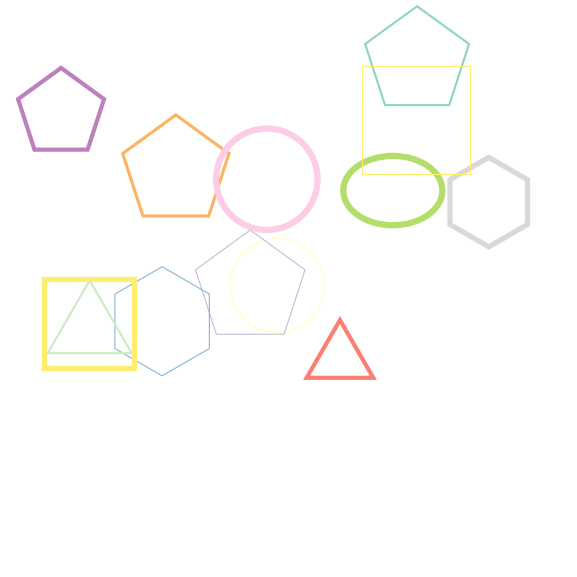[{"shape": "pentagon", "thickness": 1, "radius": 0.47, "center": [0.722, 0.894]}, {"shape": "circle", "thickness": 0.5, "radius": 0.41, "center": [0.48, 0.505]}, {"shape": "pentagon", "thickness": 0.5, "radius": 0.5, "center": [0.433, 0.501]}, {"shape": "triangle", "thickness": 2, "radius": 0.33, "center": [0.589, 0.378]}, {"shape": "hexagon", "thickness": 0.5, "radius": 0.47, "center": [0.281, 0.443]}, {"shape": "pentagon", "thickness": 1.5, "radius": 0.48, "center": [0.304, 0.703]}, {"shape": "oval", "thickness": 3, "radius": 0.43, "center": [0.68, 0.669]}, {"shape": "circle", "thickness": 3, "radius": 0.44, "center": [0.462, 0.689]}, {"shape": "hexagon", "thickness": 2.5, "radius": 0.39, "center": [0.846, 0.649]}, {"shape": "pentagon", "thickness": 2, "radius": 0.39, "center": [0.106, 0.803]}, {"shape": "triangle", "thickness": 1, "radius": 0.42, "center": [0.155, 0.43]}, {"shape": "square", "thickness": 0.5, "radius": 0.47, "center": [0.72, 0.791]}, {"shape": "square", "thickness": 2.5, "radius": 0.39, "center": [0.154, 0.439]}]